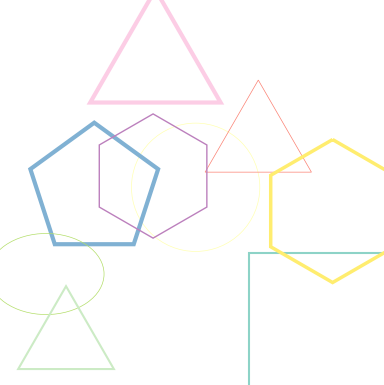[{"shape": "square", "thickness": 1.5, "radius": 0.95, "center": [0.837, 0.152]}, {"shape": "circle", "thickness": 0.5, "radius": 0.83, "center": [0.508, 0.514]}, {"shape": "triangle", "thickness": 0.5, "radius": 0.8, "center": [0.671, 0.633]}, {"shape": "pentagon", "thickness": 3, "radius": 0.87, "center": [0.245, 0.507]}, {"shape": "oval", "thickness": 0.5, "radius": 0.75, "center": [0.12, 0.288]}, {"shape": "triangle", "thickness": 3, "radius": 0.98, "center": [0.404, 0.831]}, {"shape": "hexagon", "thickness": 1, "radius": 0.81, "center": [0.398, 0.543]}, {"shape": "triangle", "thickness": 1.5, "radius": 0.72, "center": [0.172, 0.113]}, {"shape": "hexagon", "thickness": 2.5, "radius": 0.93, "center": [0.864, 0.452]}]